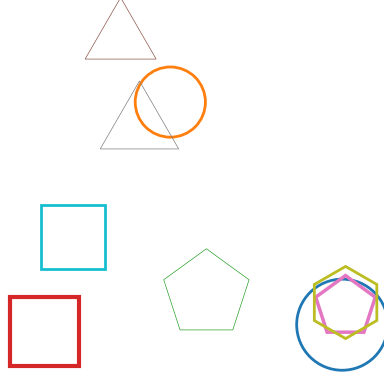[{"shape": "circle", "thickness": 2, "radius": 0.59, "center": [0.889, 0.157]}, {"shape": "circle", "thickness": 2, "radius": 0.46, "center": [0.442, 0.735]}, {"shape": "pentagon", "thickness": 0.5, "radius": 0.58, "center": [0.536, 0.237]}, {"shape": "square", "thickness": 3, "radius": 0.45, "center": [0.115, 0.138]}, {"shape": "triangle", "thickness": 0.5, "radius": 0.53, "center": [0.313, 0.9]}, {"shape": "pentagon", "thickness": 2.5, "radius": 0.41, "center": [0.897, 0.203]}, {"shape": "triangle", "thickness": 0.5, "radius": 0.59, "center": [0.362, 0.672]}, {"shape": "hexagon", "thickness": 2, "radius": 0.47, "center": [0.898, 0.214]}, {"shape": "square", "thickness": 2, "radius": 0.41, "center": [0.19, 0.384]}]